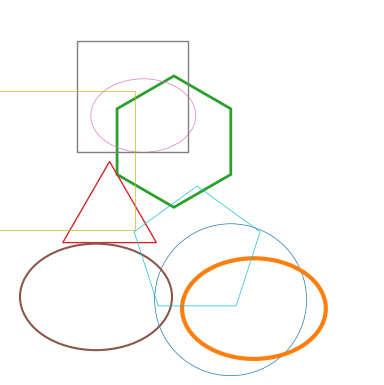[{"shape": "circle", "thickness": 0.5, "radius": 0.99, "center": [0.599, 0.221]}, {"shape": "oval", "thickness": 3, "radius": 0.93, "center": [0.66, 0.198]}, {"shape": "hexagon", "thickness": 2, "radius": 0.85, "center": [0.452, 0.632]}, {"shape": "triangle", "thickness": 1, "radius": 0.7, "center": [0.285, 0.44]}, {"shape": "oval", "thickness": 1.5, "radius": 0.99, "center": [0.249, 0.229]}, {"shape": "oval", "thickness": 0.5, "radius": 0.68, "center": [0.372, 0.7]}, {"shape": "square", "thickness": 1, "radius": 0.72, "center": [0.345, 0.75]}, {"shape": "square", "thickness": 0.5, "radius": 0.9, "center": [0.17, 0.582]}, {"shape": "pentagon", "thickness": 0.5, "radius": 0.86, "center": [0.512, 0.345]}]